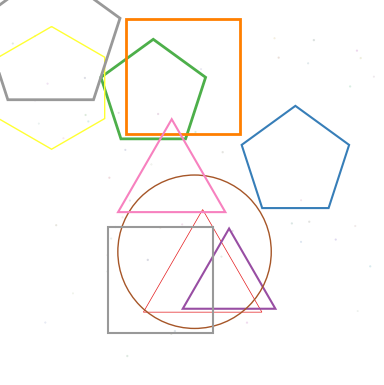[{"shape": "triangle", "thickness": 0.5, "radius": 0.89, "center": [0.526, 0.278]}, {"shape": "pentagon", "thickness": 1.5, "radius": 0.73, "center": [0.767, 0.578]}, {"shape": "pentagon", "thickness": 2, "radius": 0.71, "center": [0.398, 0.755]}, {"shape": "triangle", "thickness": 1.5, "radius": 0.69, "center": [0.595, 0.268]}, {"shape": "square", "thickness": 2, "radius": 0.74, "center": [0.475, 0.802]}, {"shape": "hexagon", "thickness": 1, "radius": 0.8, "center": [0.134, 0.772]}, {"shape": "circle", "thickness": 1, "radius": 1.0, "center": [0.505, 0.346]}, {"shape": "triangle", "thickness": 1.5, "radius": 0.8, "center": [0.446, 0.529]}, {"shape": "pentagon", "thickness": 2, "radius": 0.95, "center": [0.132, 0.894]}, {"shape": "square", "thickness": 1.5, "radius": 0.68, "center": [0.416, 0.272]}]